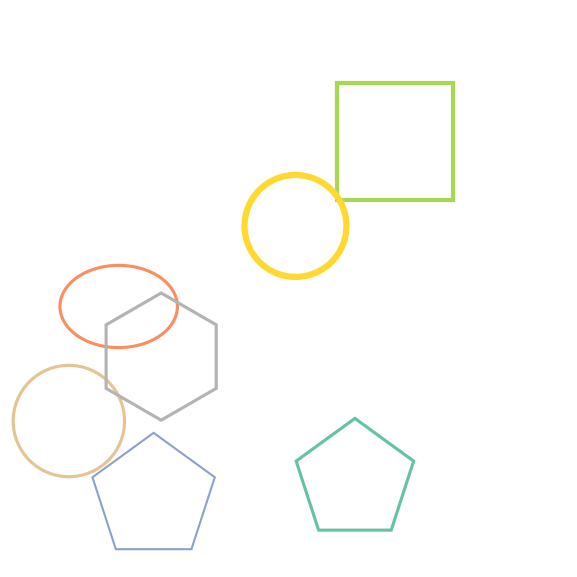[{"shape": "pentagon", "thickness": 1.5, "radius": 0.53, "center": [0.615, 0.168]}, {"shape": "oval", "thickness": 1.5, "radius": 0.51, "center": [0.205, 0.468]}, {"shape": "pentagon", "thickness": 1, "radius": 0.56, "center": [0.266, 0.138]}, {"shape": "square", "thickness": 2, "radius": 0.5, "center": [0.684, 0.754]}, {"shape": "circle", "thickness": 3, "radius": 0.44, "center": [0.512, 0.608]}, {"shape": "circle", "thickness": 1.5, "radius": 0.48, "center": [0.119, 0.27]}, {"shape": "hexagon", "thickness": 1.5, "radius": 0.55, "center": [0.279, 0.382]}]